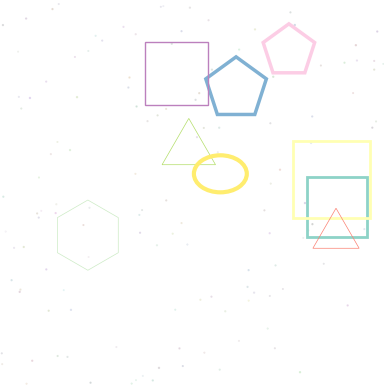[{"shape": "square", "thickness": 2, "radius": 0.39, "center": [0.875, 0.461]}, {"shape": "square", "thickness": 2, "radius": 0.5, "center": [0.861, 0.533]}, {"shape": "triangle", "thickness": 0.5, "radius": 0.35, "center": [0.873, 0.39]}, {"shape": "pentagon", "thickness": 2.5, "radius": 0.41, "center": [0.613, 0.77]}, {"shape": "triangle", "thickness": 0.5, "radius": 0.4, "center": [0.49, 0.612]}, {"shape": "pentagon", "thickness": 2.5, "radius": 0.35, "center": [0.75, 0.868]}, {"shape": "square", "thickness": 1, "radius": 0.41, "center": [0.459, 0.81]}, {"shape": "hexagon", "thickness": 0.5, "radius": 0.46, "center": [0.228, 0.389]}, {"shape": "oval", "thickness": 3, "radius": 0.34, "center": [0.572, 0.549]}]